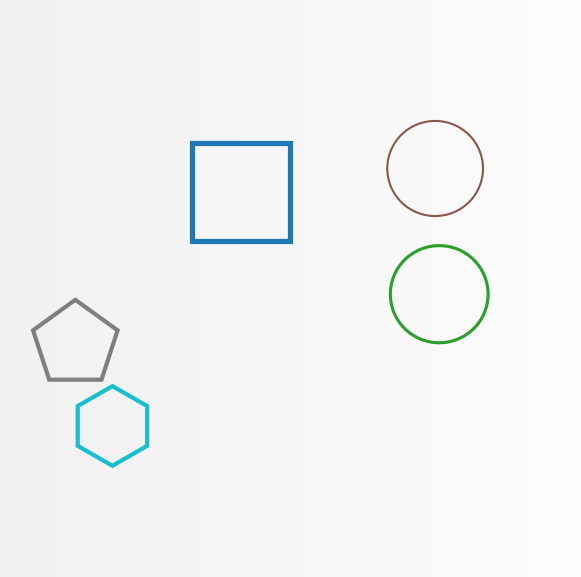[{"shape": "square", "thickness": 2.5, "radius": 0.42, "center": [0.415, 0.667]}, {"shape": "circle", "thickness": 1.5, "radius": 0.42, "center": [0.756, 0.49]}, {"shape": "circle", "thickness": 1, "radius": 0.41, "center": [0.749, 0.707]}, {"shape": "pentagon", "thickness": 2, "radius": 0.38, "center": [0.13, 0.404]}, {"shape": "hexagon", "thickness": 2, "radius": 0.34, "center": [0.193, 0.262]}]